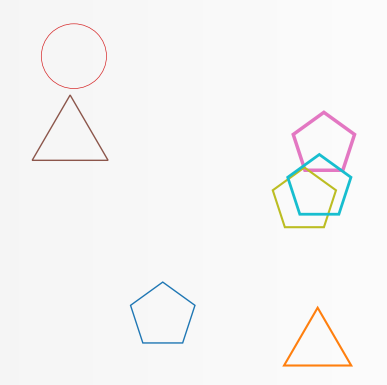[{"shape": "pentagon", "thickness": 1, "radius": 0.44, "center": [0.42, 0.18]}, {"shape": "triangle", "thickness": 1.5, "radius": 0.5, "center": [0.82, 0.101]}, {"shape": "circle", "thickness": 0.5, "radius": 0.42, "center": [0.191, 0.854]}, {"shape": "triangle", "thickness": 1, "radius": 0.57, "center": [0.181, 0.64]}, {"shape": "pentagon", "thickness": 2.5, "radius": 0.42, "center": [0.836, 0.625]}, {"shape": "pentagon", "thickness": 1.5, "radius": 0.43, "center": [0.786, 0.479]}, {"shape": "pentagon", "thickness": 2, "radius": 0.43, "center": [0.824, 0.513]}]